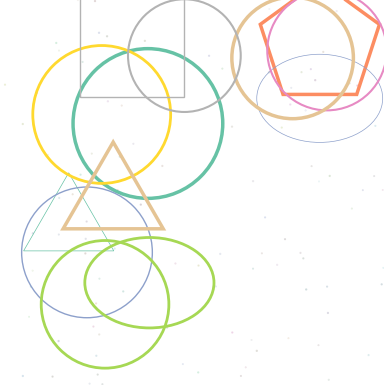[{"shape": "circle", "thickness": 2.5, "radius": 0.97, "center": [0.384, 0.679]}, {"shape": "triangle", "thickness": 0.5, "radius": 0.68, "center": [0.178, 0.416]}, {"shape": "pentagon", "thickness": 2.5, "radius": 0.81, "center": [0.831, 0.886]}, {"shape": "oval", "thickness": 0.5, "radius": 0.82, "center": [0.83, 0.745]}, {"shape": "circle", "thickness": 1, "radius": 0.85, "center": [0.226, 0.344]}, {"shape": "circle", "thickness": 1.5, "radius": 0.78, "center": [0.849, 0.868]}, {"shape": "oval", "thickness": 2, "radius": 0.84, "center": [0.388, 0.266]}, {"shape": "circle", "thickness": 2, "radius": 0.83, "center": [0.273, 0.21]}, {"shape": "circle", "thickness": 2, "radius": 0.9, "center": [0.264, 0.703]}, {"shape": "circle", "thickness": 2.5, "radius": 0.79, "center": [0.76, 0.85]}, {"shape": "triangle", "thickness": 2.5, "radius": 0.75, "center": [0.294, 0.481]}, {"shape": "square", "thickness": 1, "radius": 0.67, "center": [0.342, 0.884]}, {"shape": "circle", "thickness": 1.5, "radius": 0.73, "center": [0.479, 0.856]}]